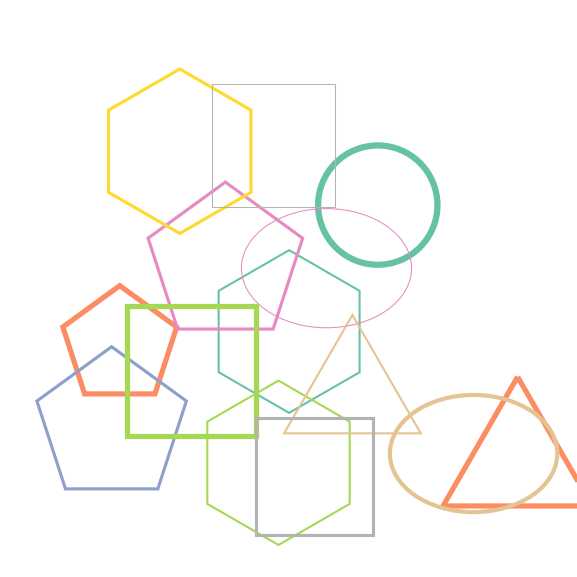[{"shape": "circle", "thickness": 3, "radius": 0.52, "center": [0.654, 0.644]}, {"shape": "hexagon", "thickness": 1, "radius": 0.7, "center": [0.501, 0.425]}, {"shape": "pentagon", "thickness": 2.5, "radius": 0.52, "center": [0.207, 0.401]}, {"shape": "triangle", "thickness": 2.5, "radius": 0.75, "center": [0.896, 0.198]}, {"shape": "pentagon", "thickness": 1.5, "radius": 0.68, "center": [0.193, 0.263]}, {"shape": "oval", "thickness": 0.5, "radius": 0.74, "center": [0.565, 0.535]}, {"shape": "pentagon", "thickness": 1.5, "radius": 0.7, "center": [0.39, 0.543]}, {"shape": "square", "thickness": 2.5, "radius": 0.56, "center": [0.332, 0.357]}, {"shape": "hexagon", "thickness": 1, "radius": 0.71, "center": [0.482, 0.198]}, {"shape": "hexagon", "thickness": 1.5, "radius": 0.71, "center": [0.311, 0.737]}, {"shape": "oval", "thickness": 2, "radius": 0.72, "center": [0.82, 0.214]}, {"shape": "triangle", "thickness": 1, "radius": 0.68, "center": [0.61, 0.317]}, {"shape": "square", "thickness": 1.5, "radius": 0.5, "center": [0.545, 0.174]}, {"shape": "square", "thickness": 0.5, "radius": 0.53, "center": [0.474, 0.746]}]